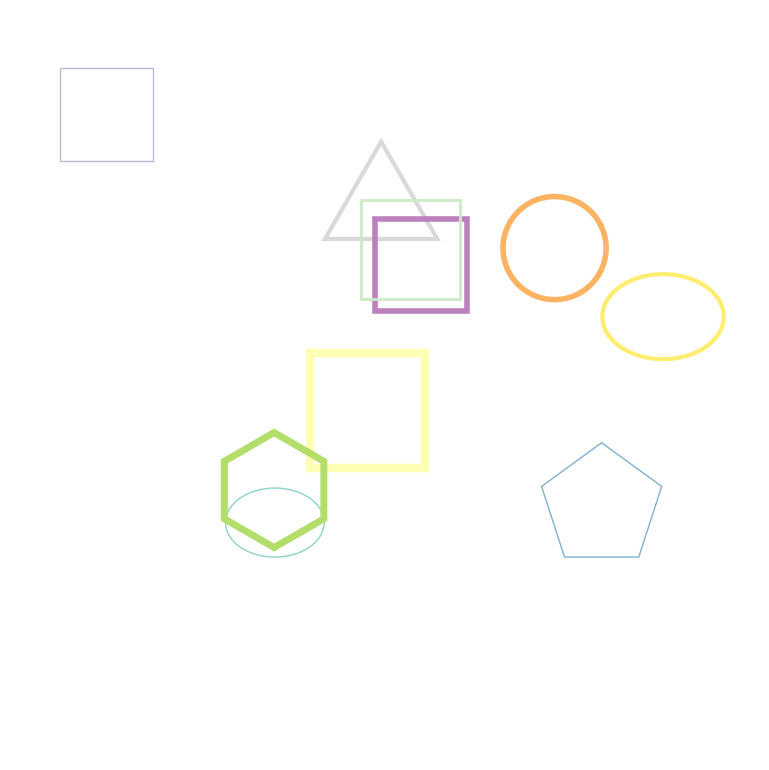[{"shape": "oval", "thickness": 0.5, "radius": 0.32, "center": [0.357, 0.321]}, {"shape": "square", "thickness": 3, "radius": 0.37, "center": [0.477, 0.467]}, {"shape": "square", "thickness": 0.5, "radius": 0.3, "center": [0.139, 0.851]}, {"shape": "pentagon", "thickness": 0.5, "radius": 0.41, "center": [0.781, 0.343]}, {"shape": "circle", "thickness": 2, "radius": 0.33, "center": [0.72, 0.678]}, {"shape": "hexagon", "thickness": 2.5, "radius": 0.37, "center": [0.356, 0.364]}, {"shape": "triangle", "thickness": 1.5, "radius": 0.42, "center": [0.495, 0.732]}, {"shape": "square", "thickness": 2, "radius": 0.3, "center": [0.546, 0.656]}, {"shape": "square", "thickness": 1, "radius": 0.32, "center": [0.533, 0.676]}, {"shape": "oval", "thickness": 1.5, "radius": 0.39, "center": [0.861, 0.589]}]